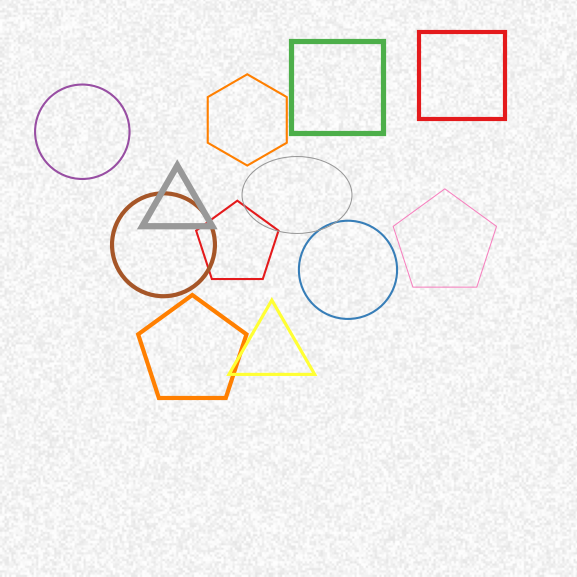[{"shape": "square", "thickness": 2, "radius": 0.37, "center": [0.8, 0.868]}, {"shape": "pentagon", "thickness": 1, "radius": 0.37, "center": [0.411, 0.577]}, {"shape": "circle", "thickness": 1, "radius": 0.43, "center": [0.603, 0.532]}, {"shape": "square", "thickness": 2.5, "radius": 0.4, "center": [0.583, 0.848]}, {"shape": "circle", "thickness": 1, "radius": 0.41, "center": [0.143, 0.771]}, {"shape": "hexagon", "thickness": 1, "radius": 0.4, "center": [0.428, 0.791]}, {"shape": "pentagon", "thickness": 2, "radius": 0.49, "center": [0.333, 0.39]}, {"shape": "triangle", "thickness": 1.5, "radius": 0.43, "center": [0.471, 0.394]}, {"shape": "circle", "thickness": 2, "radius": 0.45, "center": [0.283, 0.575]}, {"shape": "pentagon", "thickness": 0.5, "radius": 0.47, "center": [0.77, 0.578]}, {"shape": "triangle", "thickness": 3, "radius": 0.35, "center": [0.307, 0.642]}, {"shape": "oval", "thickness": 0.5, "radius": 0.48, "center": [0.514, 0.661]}]